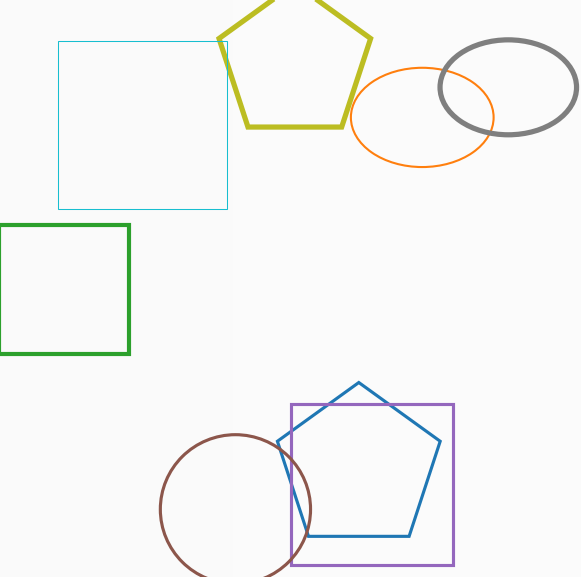[{"shape": "pentagon", "thickness": 1.5, "radius": 0.74, "center": [0.617, 0.19]}, {"shape": "oval", "thickness": 1, "radius": 0.61, "center": [0.726, 0.796]}, {"shape": "square", "thickness": 2, "radius": 0.56, "center": [0.11, 0.498]}, {"shape": "square", "thickness": 1.5, "radius": 0.7, "center": [0.64, 0.16]}, {"shape": "circle", "thickness": 1.5, "radius": 0.65, "center": [0.405, 0.117]}, {"shape": "oval", "thickness": 2.5, "radius": 0.59, "center": [0.874, 0.848]}, {"shape": "pentagon", "thickness": 2.5, "radius": 0.69, "center": [0.507, 0.89]}, {"shape": "square", "thickness": 0.5, "radius": 0.73, "center": [0.245, 0.783]}]